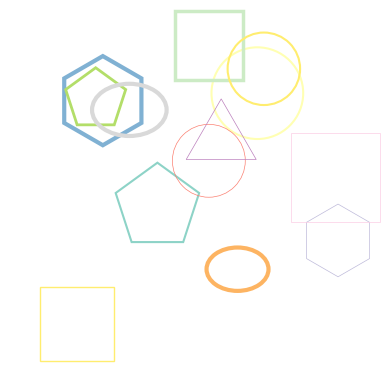[{"shape": "pentagon", "thickness": 1.5, "radius": 0.57, "center": [0.409, 0.463]}, {"shape": "circle", "thickness": 1.5, "radius": 0.6, "center": [0.668, 0.758]}, {"shape": "hexagon", "thickness": 0.5, "radius": 0.47, "center": [0.878, 0.375]}, {"shape": "circle", "thickness": 0.5, "radius": 0.47, "center": [0.542, 0.582]}, {"shape": "hexagon", "thickness": 3, "radius": 0.58, "center": [0.267, 0.739]}, {"shape": "oval", "thickness": 3, "radius": 0.4, "center": [0.617, 0.301]}, {"shape": "pentagon", "thickness": 2, "radius": 0.41, "center": [0.249, 0.742]}, {"shape": "square", "thickness": 0.5, "radius": 0.58, "center": [0.872, 0.54]}, {"shape": "oval", "thickness": 3, "radius": 0.48, "center": [0.336, 0.715]}, {"shape": "triangle", "thickness": 0.5, "radius": 0.53, "center": [0.575, 0.638]}, {"shape": "square", "thickness": 2.5, "radius": 0.44, "center": [0.543, 0.882]}, {"shape": "circle", "thickness": 1.5, "radius": 0.47, "center": [0.685, 0.821]}, {"shape": "square", "thickness": 1, "radius": 0.48, "center": [0.2, 0.159]}]